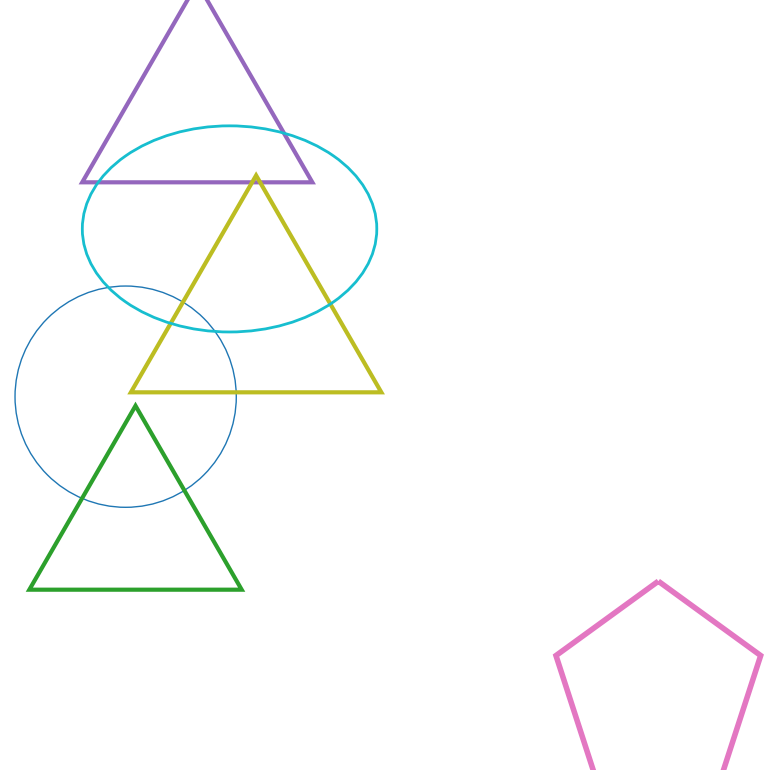[{"shape": "circle", "thickness": 0.5, "radius": 0.72, "center": [0.163, 0.485]}, {"shape": "triangle", "thickness": 1.5, "radius": 0.8, "center": [0.176, 0.314]}, {"shape": "triangle", "thickness": 1.5, "radius": 0.86, "center": [0.256, 0.849]}, {"shape": "pentagon", "thickness": 2, "radius": 0.7, "center": [0.855, 0.105]}, {"shape": "triangle", "thickness": 1.5, "radius": 0.94, "center": [0.333, 0.584]}, {"shape": "oval", "thickness": 1, "radius": 0.96, "center": [0.298, 0.703]}]